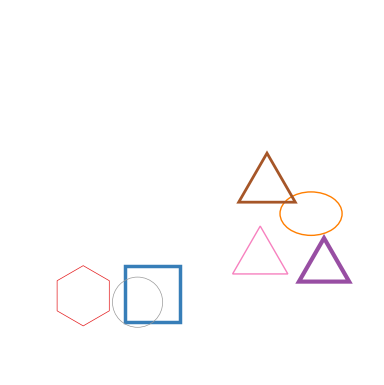[{"shape": "hexagon", "thickness": 0.5, "radius": 0.39, "center": [0.216, 0.232]}, {"shape": "square", "thickness": 2.5, "radius": 0.36, "center": [0.395, 0.236]}, {"shape": "triangle", "thickness": 3, "radius": 0.38, "center": [0.842, 0.306]}, {"shape": "oval", "thickness": 1, "radius": 0.4, "center": [0.808, 0.445]}, {"shape": "triangle", "thickness": 2, "radius": 0.42, "center": [0.693, 0.517]}, {"shape": "triangle", "thickness": 1, "radius": 0.41, "center": [0.676, 0.33]}, {"shape": "circle", "thickness": 0.5, "radius": 0.33, "center": [0.357, 0.215]}]